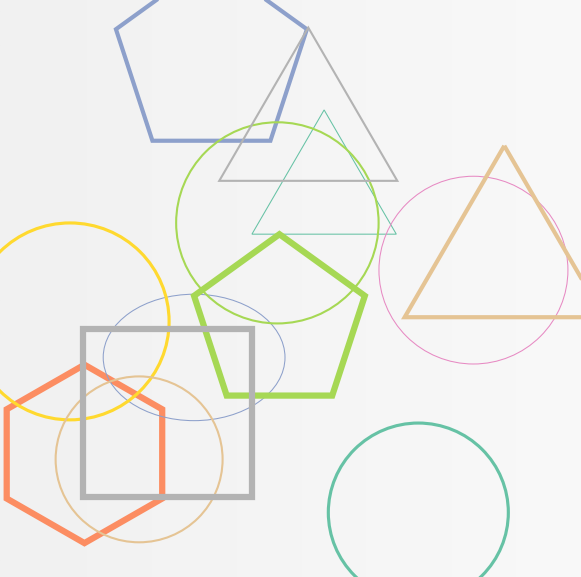[{"shape": "triangle", "thickness": 0.5, "radius": 0.72, "center": [0.558, 0.665]}, {"shape": "circle", "thickness": 1.5, "radius": 0.77, "center": [0.72, 0.112]}, {"shape": "hexagon", "thickness": 3, "radius": 0.77, "center": [0.145, 0.213]}, {"shape": "oval", "thickness": 0.5, "radius": 0.78, "center": [0.334, 0.38]}, {"shape": "pentagon", "thickness": 2, "radius": 0.86, "center": [0.364, 0.895]}, {"shape": "circle", "thickness": 0.5, "radius": 0.81, "center": [0.815, 0.531]}, {"shape": "circle", "thickness": 1, "radius": 0.87, "center": [0.477, 0.613]}, {"shape": "pentagon", "thickness": 3, "radius": 0.77, "center": [0.481, 0.439]}, {"shape": "circle", "thickness": 1.5, "radius": 0.85, "center": [0.12, 0.443]}, {"shape": "triangle", "thickness": 2, "radius": 0.99, "center": [0.868, 0.549]}, {"shape": "circle", "thickness": 1, "radius": 0.72, "center": [0.239, 0.204]}, {"shape": "square", "thickness": 3, "radius": 0.73, "center": [0.289, 0.283]}, {"shape": "triangle", "thickness": 1, "radius": 0.88, "center": [0.53, 0.774]}]